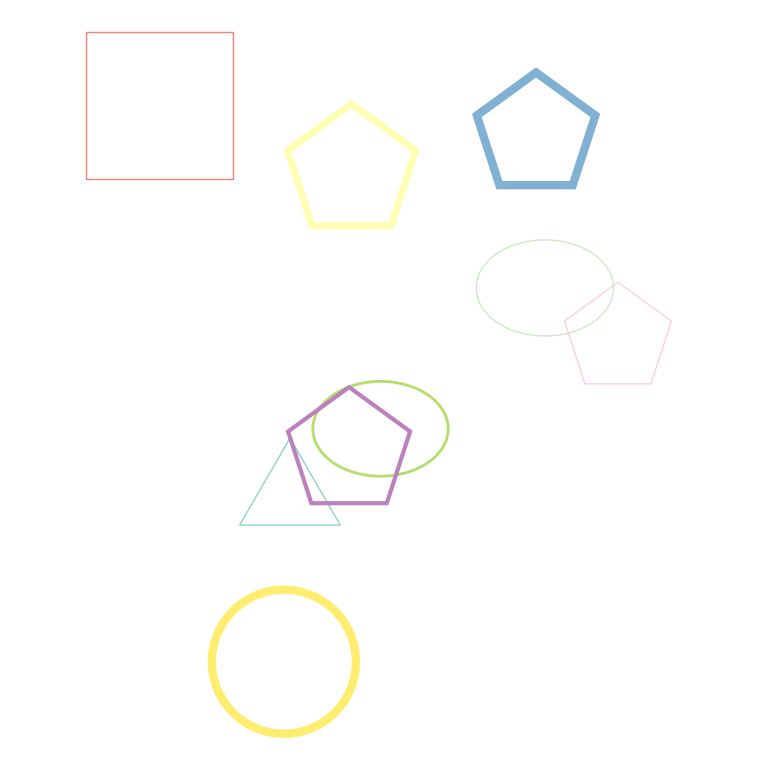[{"shape": "triangle", "thickness": 0.5, "radius": 0.38, "center": [0.377, 0.356]}, {"shape": "pentagon", "thickness": 2.5, "radius": 0.44, "center": [0.457, 0.778]}, {"shape": "square", "thickness": 0.5, "radius": 0.48, "center": [0.207, 0.863]}, {"shape": "pentagon", "thickness": 3, "radius": 0.4, "center": [0.696, 0.825]}, {"shape": "oval", "thickness": 1, "radius": 0.44, "center": [0.494, 0.443]}, {"shape": "pentagon", "thickness": 0.5, "radius": 0.36, "center": [0.803, 0.56]}, {"shape": "pentagon", "thickness": 1.5, "radius": 0.42, "center": [0.453, 0.414]}, {"shape": "oval", "thickness": 0.5, "radius": 0.45, "center": [0.708, 0.626]}, {"shape": "circle", "thickness": 3, "radius": 0.47, "center": [0.369, 0.141]}]